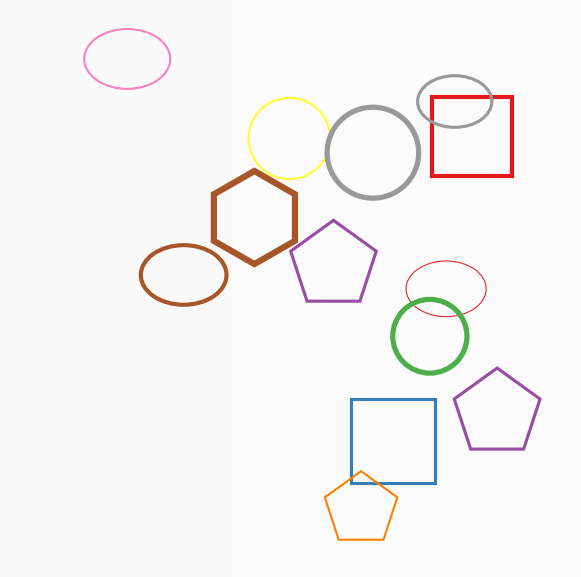[{"shape": "oval", "thickness": 0.5, "radius": 0.34, "center": [0.768, 0.499]}, {"shape": "square", "thickness": 2, "radius": 0.34, "center": [0.813, 0.762]}, {"shape": "square", "thickness": 1.5, "radius": 0.36, "center": [0.676, 0.236]}, {"shape": "circle", "thickness": 2.5, "radius": 0.32, "center": [0.74, 0.417]}, {"shape": "pentagon", "thickness": 1.5, "radius": 0.39, "center": [0.855, 0.284]}, {"shape": "pentagon", "thickness": 1.5, "radius": 0.39, "center": [0.574, 0.54]}, {"shape": "pentagon", "thickness": 1, "radius": 0.33, "center": [0.621, 0.118]}, {"shape": "circle", "thickness": 1, "radius": 0.35, "center": [0.498, 0.759]}, {"shape": "hexagon", "thickness": 3, "radius": 0.4, "center": [0.438, 0.622]}, {"shape": "oval", "thickness": 2, "radius": 0.37, "center": [0.316, 0.523]}, {"shape": "oval", "thickness": 1, "radius": 0.37, "center": [0.219, 0.897]}, {"shape": "circle", "thickness": 2.5, "radius": 0.39, "center": [0.642, 0.735]}, {"shape": "oval", "thickness": 1.5, "radius": 0.32, "center": [0.782, 0.823]}]